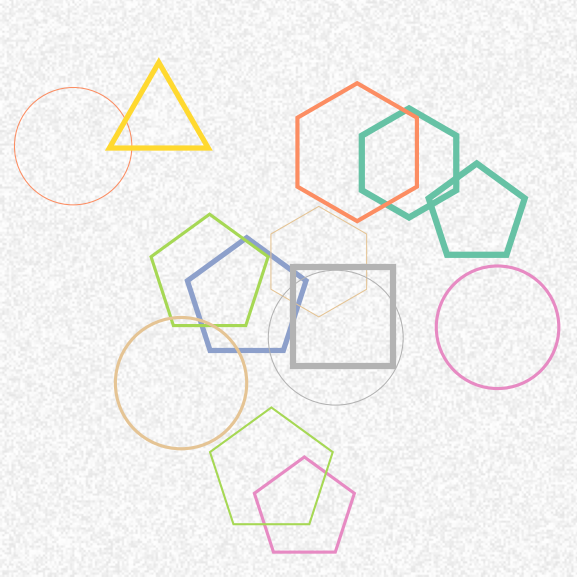[{"shape": "pentagon", "thickness": 3, "radius": 0.44, "center": [0.825, 0.629]}, {"shape": "hexagon", "thickness": 3, "radius": 0.47, "center": [0.708, 0.717]}, {"shape": "circle", "thickness": 0.5, "radius": 0.51, "center": [0.127, 0.746]}, {"shape": "hexagon", "thickness": 2, "radius": 0.6, "center": [0.618, 0.736]}, {"shape": "pentagon", "thickness": 2.5, "radius": 0.54, "center": [0.427, 0.48]}, {"shape": "circle", "thickness": 1.5, "radius": 0.53, "center": [0.862, 0.432]}, {"shape": "pentagon", "thickness": 1.5, "radius": 0.46, "center": [0.527, 0.117]}, {"shape": "pentagon", "thickness": 1, "radius": 0.56, "center": [0.47, 0.182]}, {"shape": "pentagon", "thickness": 1.5, "radius": 0.53, "center": [0.363, 0.522]}, {"shape": "triangle", "thickness": 2.5, "radius": 0.49, "center": [0.275, 0.792]}, {"shape": "hexagon", "thickness": 0.5, "radius": 0.48, "center": [0.552, 0.546]}, {"shape": "circle", "thickness": 1.5, "radius": 0.57, "center": [0.313, 0.336]}, {"shape": "square", "thickness": 3, "radius": 0.43, "center": [0.593, 0.451]}, {"shape": "circle", "thickness": 0.5, "radius": 0.58, "center": [0.581, 0.414]}]